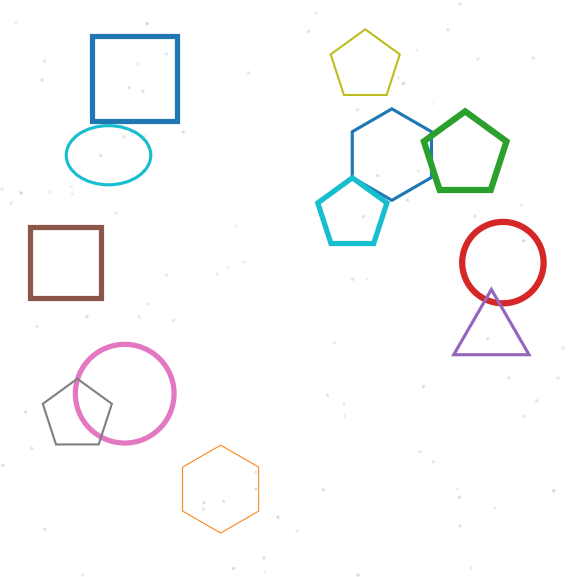[{"shape": "square", "thickness": 2.5, "radius": 0.37, "center": [0.233, 0.863]}, {"shape": "hexagon", "thickness": 1.5, "radius": 0.4, "center": [0.679, 0.731]}, {"shape": "hexagon", "thickness": 0.5, "radius": 0.38, "center": [0.382, 0.152]}, {"shape": "pentagon", "thickness": 3, "radius": 0.38, "center": [0.805, 0.731]}, {"shape": "circle", "thickness": 3, "radius": 0.35, "center": [0.871, 0.544]}, {"shape": "triangle", "thickness": 1.5, "radius": 0.38, "center": [0.851, 0.423]}, {"shape": "square", "thickness": 2.5, "radius": 0.31, "center": [0.113, 0.544]}, {"shape": "circle", "thickness": 2.5, "radius": 0.43, "center": [0.216, 0.317]}, {"shape": "pentagon", "thickness": 1, "radius": 0.31, "center": [0.134, 0.28]}, {"shape": "pentagon", "thickness": 1, "radius": 0.31, "center": [0.632, 0.886]}, {"shape": "pentagon", "thickness": 2.5, "radius": 0.31, "center": [0.61, 0.628]}, {"shape": "oval", "thickness": 1.5, "radius": 0.37, "center": [0.188, 0.73]}]